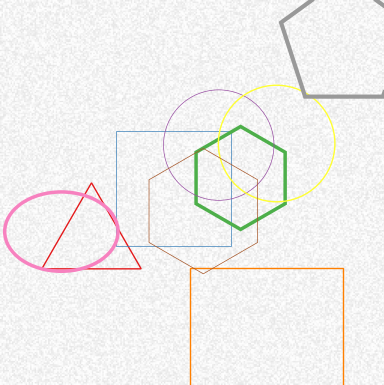[{"shape": "triangle", "thickness": 1, "radius": 0.74, "center": [0.238, 0.376]}, {"shape": "square", "thickness": 0.5, "radius": 0.75, "center": [0.451, 0.511]}, {"shape": "hexagon", "thickness": 2.5, "radius": 0.67, "center": [0.625, 0.538]}, {"shape": "circle", "thickness": 0.5, "radius": 0.72, "center": [0.568, 0.623]}, {"shape": "square", "thickness": 1, "radius": 0.99, "center": [0.692, 0.105]}, {"shape": "circle", "thickness": 1, "radius": 0.76, "center": [0.719, 0.627]}, {"shape": "hexagon", "thickness": 0.5, "radius": 0.81, "center": [0.528, 0.452]}, {"shape": "oval", "thickness": 2.5, "radius": 0.74, "center": [0.159, 0.398]}, {"shape": "pentagon", "thickness": 3, "radius": 0.86, "center": [0.894, 0.888]}]